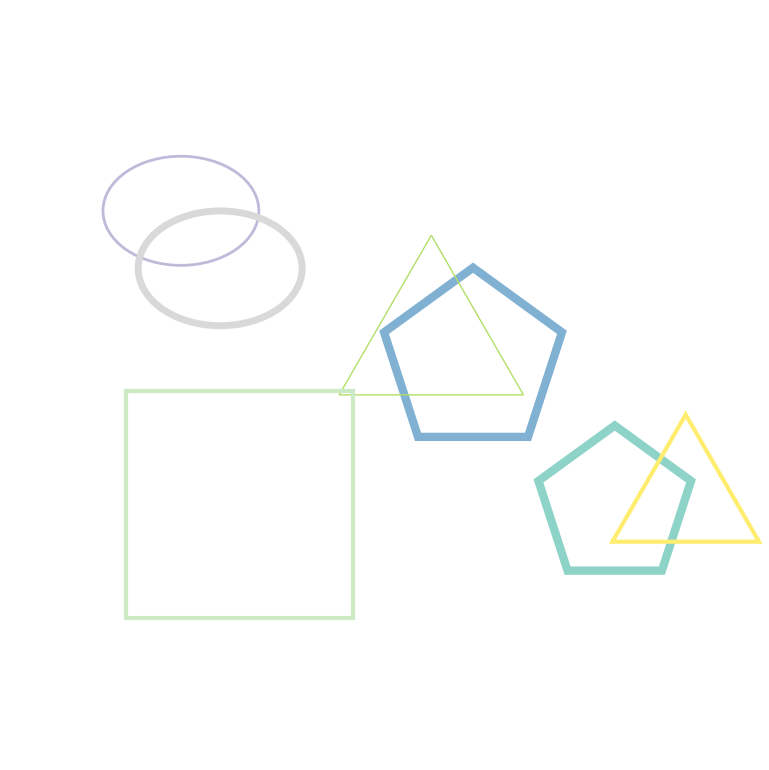[{"shape": "pentagon", "thickness": 3, "radius": 0.52, "center": [0.798, 0.343]}, {"shape": "oval", "thickness": 1, "radius": 0.51, "center": [0.235, 0.726]}, {"shape": "pentagon", "thickness": 3, "radius": 0.61, "center": [0.614, 0.531]}, {"shape": "triangle", "thickness": 0.5, "radius": 0.69, "center": [0.56, 0.556]}, {"shape": "oval", "thickness": 2.5, "radius": 0.53, "center": [0.286, 0.652]}, {"shape": "square", "thickness": 1.5, "radius": 0.74, "center": [0.311, 0.344]}, {"shape": "triangle", "thickness": 1.5, "radius": 0.55, "center": [0.89, 0.351]}]